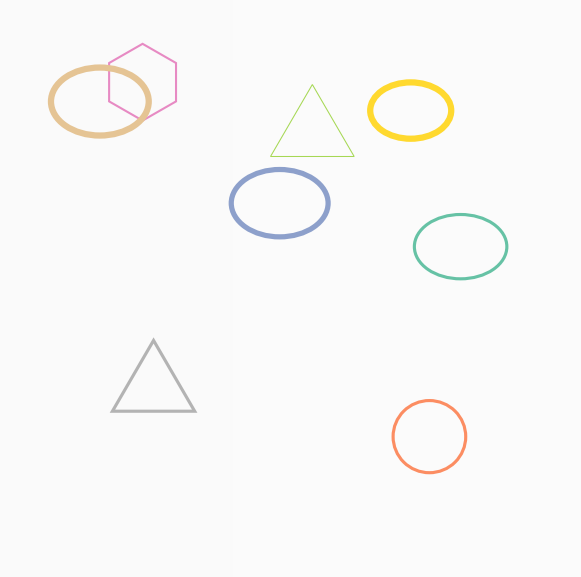[{"shape": "oval", "thickness": 1.5, "radius": 0.4, "center": [0.792, 0.572]}, {"shape": "circle", "thickness": 1.5, "radius": 0.31, "center": [0.739, 0.243]}, {"shape": "oval", "thickness": 2.5, "radius": 0.42, "center": [0.481, 0.647]}, {"shape": "hexagon", "thickness": 1, "radius": 0.33, "center": [0.245, 0.857]}, {"shape": "triangle", "thickness": 0.5, "radius": 0.42, "center": [0.537, 0.77]}, {"shape": "oval", "thickness": 3, "radius": 0.35, "center": [0.707, 0.808]}, {"shape": "oval", "thickness": 3, "radius": 0.42, "center": [0.172, 0.823]}, {"shape": "triangle", "thickness": 1.5, "radius": 0.41, "center": [0.264, 0.328]}]